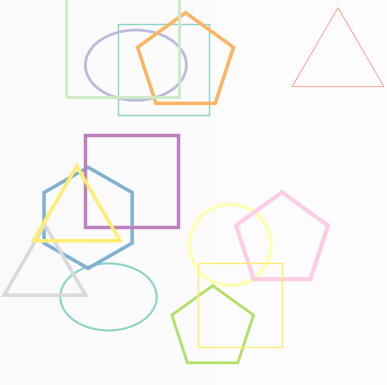[{"shape": "oval", "thickness": 1.5, "radius": 0.62, "center": [0.28, 0.229]}, {"shape": "square", "thickness": 1, "radius": 0.59, "center": [0.422, 0.82]}, {"shape": "circle", "thickness": 2.5, "radius": 0.53, "center": [0.594, 0.364]}, {"shape": "oval", "thickness": 2, "radius": 0.65, "center": [0.351, 0.831]}, {"shape": "triangle", "thickness": 0.5, "radius": 0.68, "center": [0.872, 0.843]}, {"shape": "hexagon", "thickness": 2.5, "radius": 0.66, "center": [0.227, 0.434]}, {"shape": "pentagon", "thickness": 2.5, "radius": 0.65, "center": [0.479, 0.837]}, {"shape": "pentagon", "thickness": 2, "radius": 0.55, "center": [0.549, 0.147]}, {"shape": "pentagon", "thickness": 3, "radius": 0.62, "center": [0.728, 0.376]}, {"shape": "triangle", "thickness": 2.5, "radius": 0.61, "center": [0.116, 0.294]}, {"shape": "square", "thickness": 2.5, "radius": 0.6, "center": [0.339, 0.53]}, {"shape": "square", "thickness": 2, "radius": 0.73, "center": [0.316, 0.893]}, {"shape": "triangle", "thickness": 2.5, "radius": 0.65, "center": [0.198, 0.439]}, {"shape": "square", "thickness": 1, "radius": 0.54, "center": [0.619, 0.208]}]